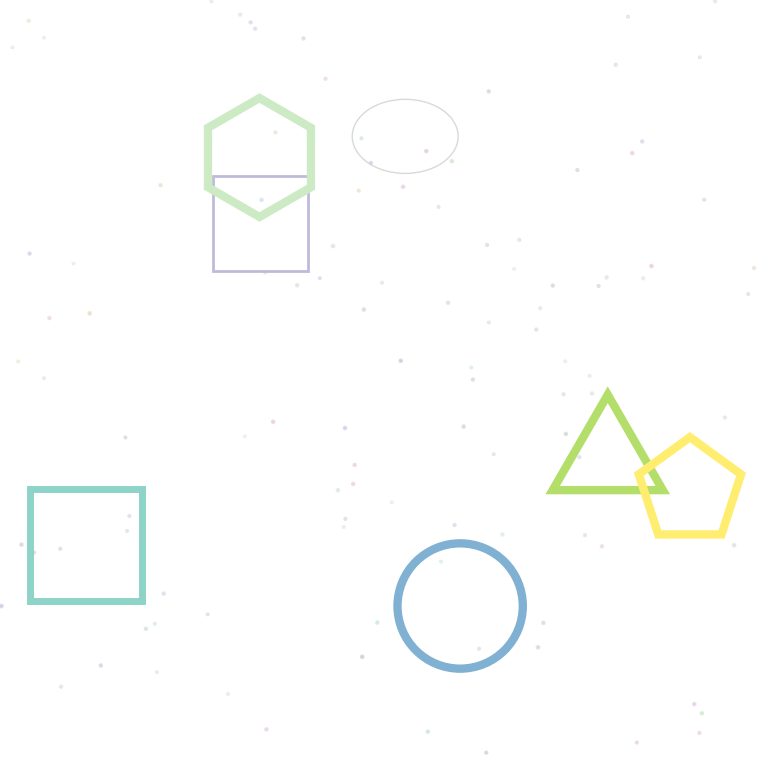[{"shape": "square", "thickness": 2.5, "radius": 0.36, "center": [0.112, 0.292]}, {"shape": "square", "thickness": 1, "radius": 0.31, "center": [0.338, 0.71]}, {"shape": "circle", "thickness": 3, "radius": 0.41, "center": [0.598, 0.213]}, {"shape": "triangle", "thickness": 3, "radius": 0.41, "center": [0.789, 0.405]}, {"shape": "oval", "thickness": 0.5, "radius": 0.34, "center": [0.526, 0.823]}, {"shape": "hexagon", "thickness": 3, "radius": 0.39, "center": [0.337, 0.795]}, {"shape": "pentagon", "thickness": 3, "radius": 0.35, "center": [0.896, 0.362]}]